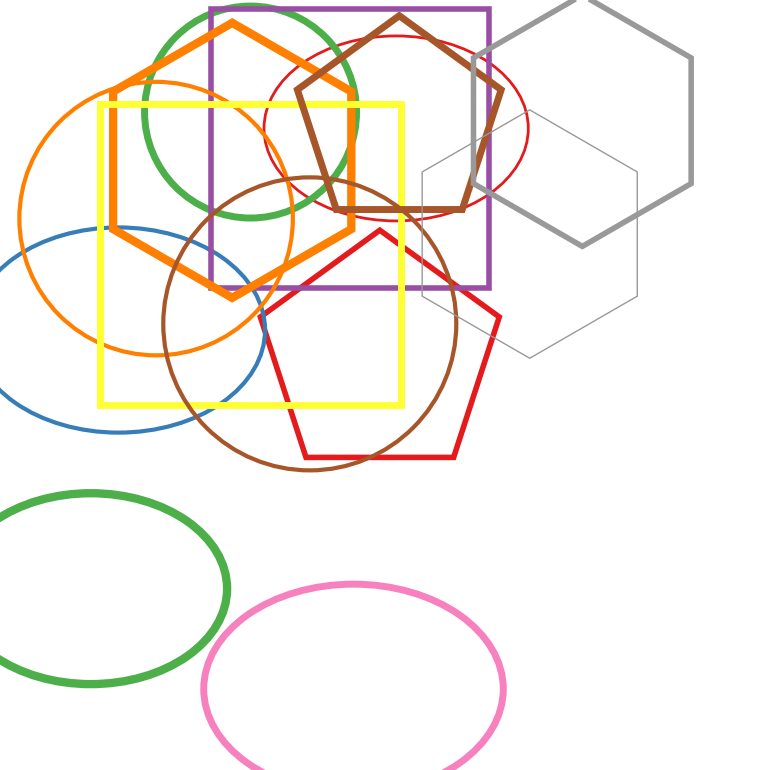[{"shape": "pentagon", "thickness": 2, "radius": 0.82, "center": [0.493, 0.538]}, {"shape": "oval", "thickness": 1, "radius": 0.86, "center": [0.514, 0.833]}, {"shape": "oval", "thickness": 1.5, "radius": 0.95, "center": [0.154, 0.571]}, {"shape": "circle", "thickness": 2.5, "radius": 0.69, "center": [0.325, 0.854]}, {"shape": "oval", "thickness": 3, "radius": 0.89, "center": [0.118, 0.235]}, {"shape": "square", "thickness": 2, "radius": 0.9, "center": [0.455, 0.807]}, {"shape": "hexagon", "thickness": 3, "radius": 0.89, "center": [0.302, 0.792]}, {"shape": "circle", "thickness": 1.5, "radius": 0.89, "center": [0.203, 0.716]}, {"shape": "square", "thickness": 2.5, "radius": 0.98, "center": [0.325, 0.67]}, {"shape": "circle", "thickness": 1.5, "radius": 0.95, "center": [0.402, 0.579]}, {"shape": "pentagon", "thickness": 2.5, "radius": 0.7, "center": [0.519, 0.84]}, {"shape": "oval", "thickness": 2.5, "radius": 0.97, "center": [0.459, 0.105]}, {"shape": "hexagon", "thickness": 0.5, "radius": 0.81, "center": [0.688, 0.696]}, {"shape": "hexagon", "thickness": 2, "radius": 0.82, "center": [0.756, 0.843]}]